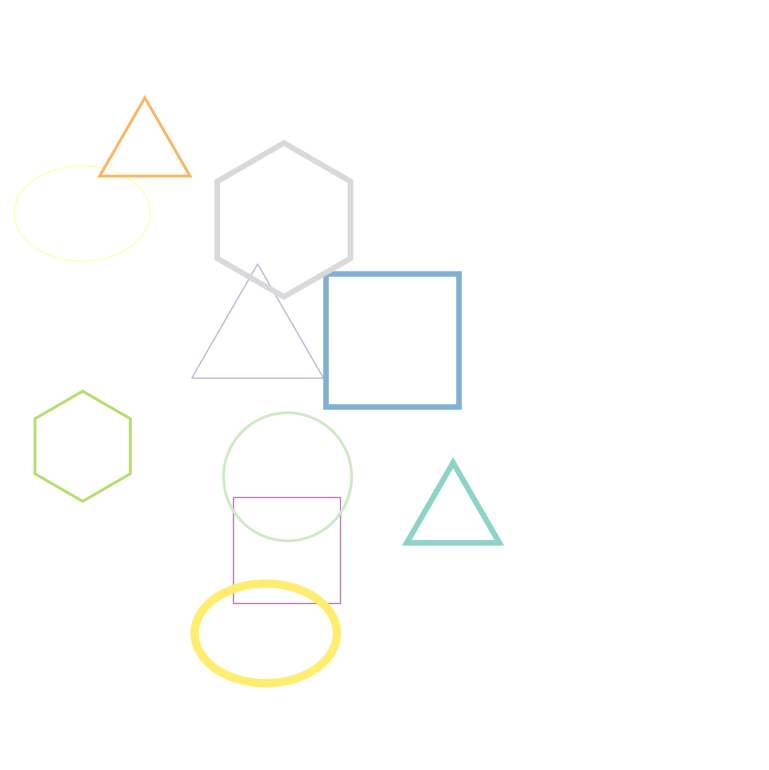[{"shape": "triangle", "thickness": 2, "radius": 0.35, "center": [0.588, 0.33]}, {"shape": "oval", "thickness": 0.5, "radius": 0.44, "center": [0.107, 0.723]}, {"shape": "triangle", "thickness": 0.5, "radius": 0.49, "center": [0.335, 0.558]}, {"shape": "square", "thickness": 2, "radius": 0.43, "center": [0.51, 0.558]}, {"shape": "triangle", "thickness": 1, "radius": 0.34, "center": [0.188, 0.805]}, {"shape": "hexagon", "thickness": 1, "radius": 0.36, "center": [0.107, 0.42]}, {"shape": "hexagon", "thickness": 2, "radius": 0.5, "center": [0.369, 0.714]}, {"shape": "square", "thickness": 0.5, "radius": 0.35, "center": [0.372, 0.286]}, {"shape": "circle", "thickness": 1, "radius": 0.42, "center": [0.374, 0.381]}, {"shape": "oval", "thickness": 3, "radius": 0.46, "center": [0.345, 0.177]}]